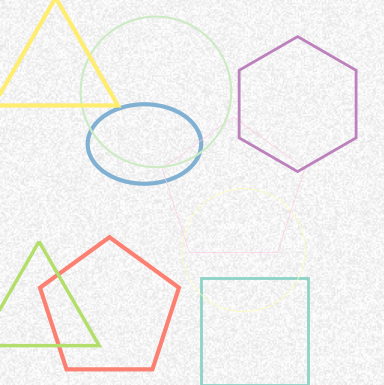[{"shape": "square", "thickness": 2, "radius": 0.69, "center": [0.661, 0.139]}, {"shape": "circle", "thickness": 0.5, "radius": 0.8, "center": [0.633, 0.35]}, {"shape": "pentagon", "thickness": 3, "radius": 0.95, "center": [0.284, 0.194]}, {"shape": "oval", "thickness": 3, "radius": 0.74, "center": [0.375, 0.626]}, {"shape": "triangle", "thickness": 2.5, "radius": 0.9, "center": [0.101, 0.192]}, {"shape": "pentagon", "thickness": 0.5, "radius": 0.97, "center": [0.606, 0.502]}, {"shape": "hexagon", "thickness": 2, "radius": 0.88, "center": [0.773, 0.73]}, {"shape": "circle", "thickness": 1.5, "radius": 0.98, "center": [0.405, 0.761]}, {"shape": "triangle", "thickness": 3, "radius": 0.93, "center": [0.145, 0.819]}]